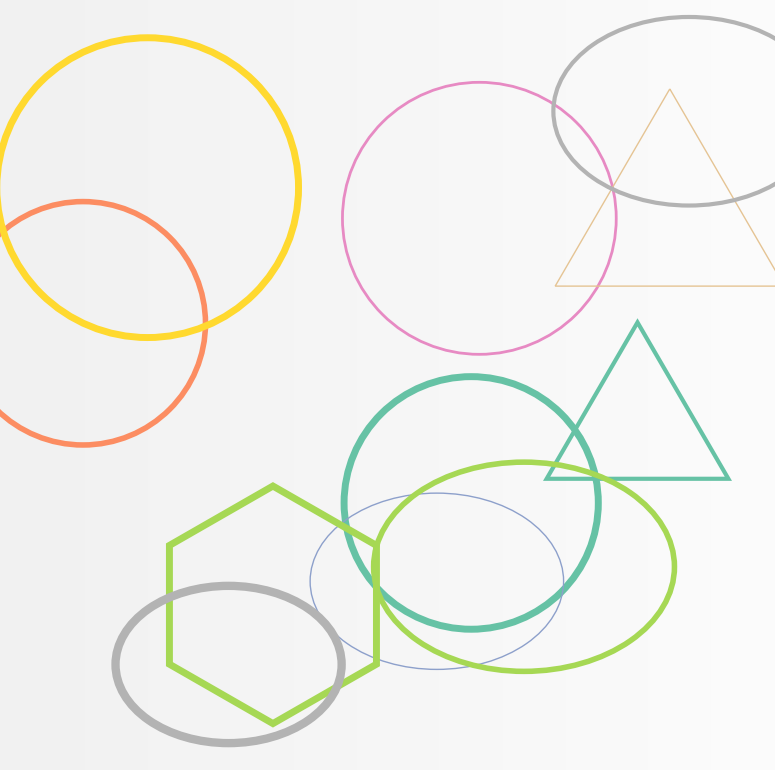[{"shape": "circle", "thickness": 2.5, "radius": 0.82, "center": [0.608, 0.347]}, {"shape": "triangle", "thickness": 1.5, "radius": 0.68, "center": [0.823, 0.446]}, {"shape": "circle", "thickness": 2, "radius": 0.79, "center": [0.107, 0.58]}, {"shape": "oval", "thickness": 0.5, "radius": 0.82, "center": [0.564, 0.245]}, {"shape": "circle", "thickness": 1, "radius": 0.88, "center": [0.619, 0.716]}, {"shape": "oval", "thickness": 2, "radius": 0.97, "center": [0.676, 0.264]}, {"shape": "hexagon", "thickness": 2.5, "radius": 0.77, "center": [0.352, 0.215]}, {"shape": "circle", "thickness": 2.5, "radius": 0.97, "center": [0.191, 0.756]}, {"shape": "triangle", "thickness": 0.5, "radius": 0.85, "center": [0.864, 0.714]}, {"shape": "oval", "thickness": 3, "radius": 0.73, "center": [0.295, 0.137]}, {"shape": "oval", "thickness": 1.5, "radius": 0.87, "center": [0.889, 0.856]}]